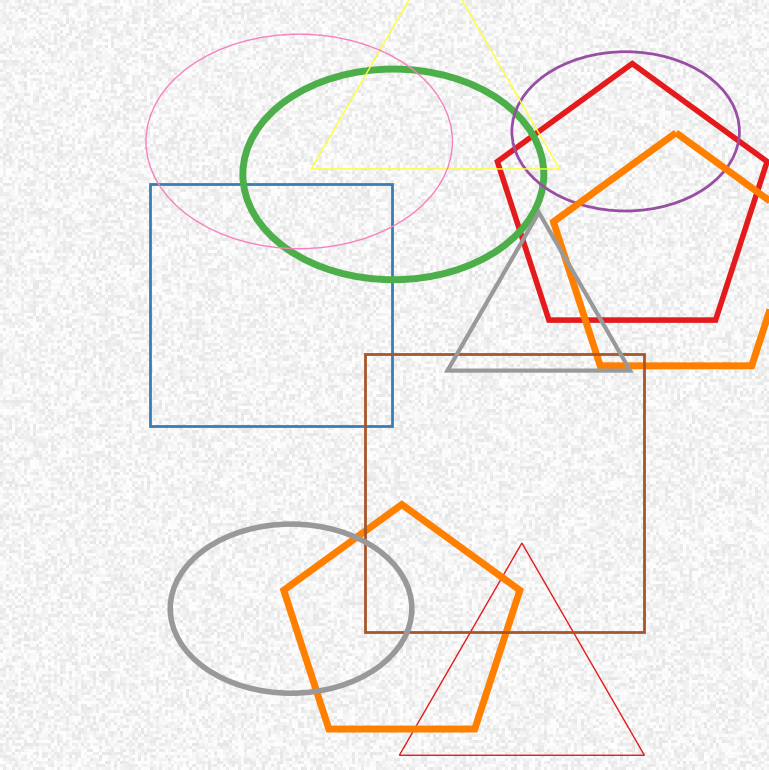[{"shape": "triangle", "thickness": 0.5, "radius": 0.92, "center": [0.678, 0.111]}, {"shape": "pentagon", "thickness": 2, "radius": 0.92, "center": [0.821, 0.733]}, {"shape": "square", "thickness": 1, "radius": 0.78, "center": [0.352, 0.604]}, {"shape": "oval", "thickness": 2.5, "radius": 0.98, "center": [0.511, 0.774]}, {"shape": "oval", "thickness": 1, "radius": 0.74, "center": [0.813, 0.829]}, {"shape": "pentagon", "thickness": 2.5, "radius": 0.84, "center": [0.878, 0.66]}, {"shape": "pentagon", "thickness": 2.5, "radius": 0.81, "center": [0.522, 0.184]}, {"shape": "triangle", "thickness": 0.5, "radius": 0.93, "center": [0.565, 0.874]}, {"shape": "square", "thickness": 1, "radius": 0.9, "center": [0.655, 0.36]}, {"shape": "oval", "thickness": 0.5, "radius": 0.99, "center": [0.389, 0.816]}, {"shape": "triangle", "thickness": 1.5, "radius": 0.68, "center": [0.7, 0.587]}, {"shape": "oval", "thickness": 2, "radius": 0.78, "center": [0.378, 0.21]}]